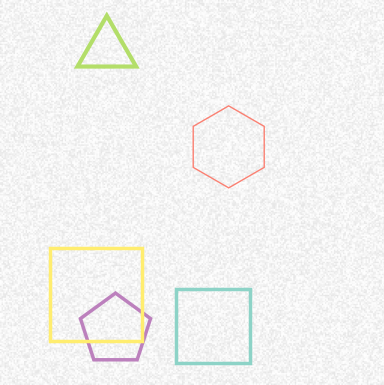[{"shape": "square", "thickness": 2.5, "radius": 0.48, "center": [0.553, 0.153]}, {"shape": "hexagon", "thickness": 1, "radius": 0.53, "center": [0.594, 0.619]}, {"shape": "triangle", "thickness": 3, "radius": 0.44, "center": [0.277, 0.871]}, {"shape": "pentagon", "thickness": 2.5, "radius": 0.48, "center": [0.3, 0.143]}, {"shape": "square", "thickness": 2.5, "radius": 0.6, "center": [0.249, 0.235]}]